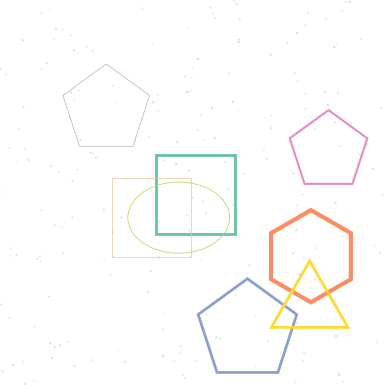[{"shape": "square", "thickness": 2, "radius": 0.52, "center": [0.508, 0.494]}, {"shape": "hexagon", "thickness": 3, "radius": 0.6, "center": [0.808, 0.335]}, {"shape": "pentagon", "thickness": 2, "radius": 0.67, "center": [0.643, 0.141]}, {"shape": "pentagon", "thickness": 1.5, "radius": 0.53, "center": [0.853, 0.608]}, {"shape": "oval", "thickness": 0.5, "radius": 0.66, "center": [0.464, 0.435]}, {"shape": "triangle", "thickness": 2, "radius": 0.57, "center": [0.804, 0.207]}, {"shape": "square", "thickness": 0.5, "radius": 0.51, "center": [0.394, 0.435]}, {"shape": "pentagon", "thickness": 0.5, "radius": 0.59, "center": [0.276, 0.716]}]